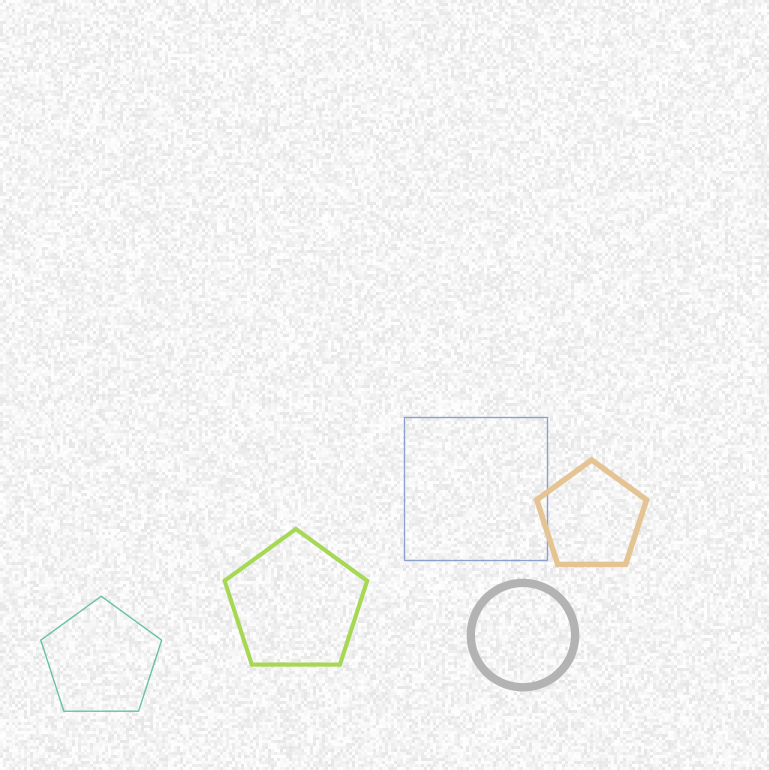[{"shape": "pentagon", "thickness": 0.5, "radius": 0.41, "center": [0.131, 0.143]}, {"shape": "square", "thickness": 0.5, "radius": 0.47, "center": [0.618, 0.365]}, {"shape": "pentagon", "thickness": 1.5, "radius": 0.49, "center": [0.384, 0.216]}, {"shape": "pentagon", "thickness": 2, "radius": 0.38, "center": [0.768, 0.328]}, {"shape": "circle", "thickness": 3, "radius": 0.34, "center": [0.679, 0.175]}]